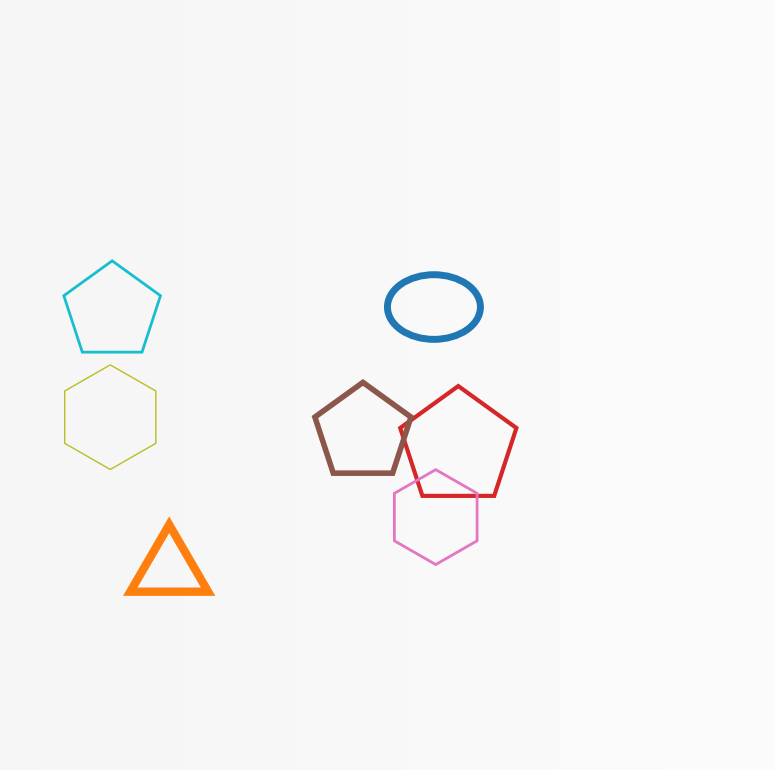[{"shape": "oval", "thickness": 2.5, "radius": 0.3, "center": [0.56, 0.601]}, {"shape": "triangle", "thickness": 3, "radius": 0.29, "center": [0.218, 0.261]}, {"shape": "pentagon", "thickness": 1.5, "radius": 0.39, "center": [0.591, 0.42]}, {"shape": "pentagon", "thickness": 2, "radius": 0.33, "center": [0.468, 0.438]}, {"shape": "hexagon", "thickness": 1, "radius": 0.31, "center": [0.562, 0.328]}, {"shape": "hexagon", "thickness": 0.5, "radius": 0.34, "center": [0.142, 0.458]}, {"shape": "pentagon", "thickness": 1, "radius": 0.33, "center": [0.145, 0.596]}]